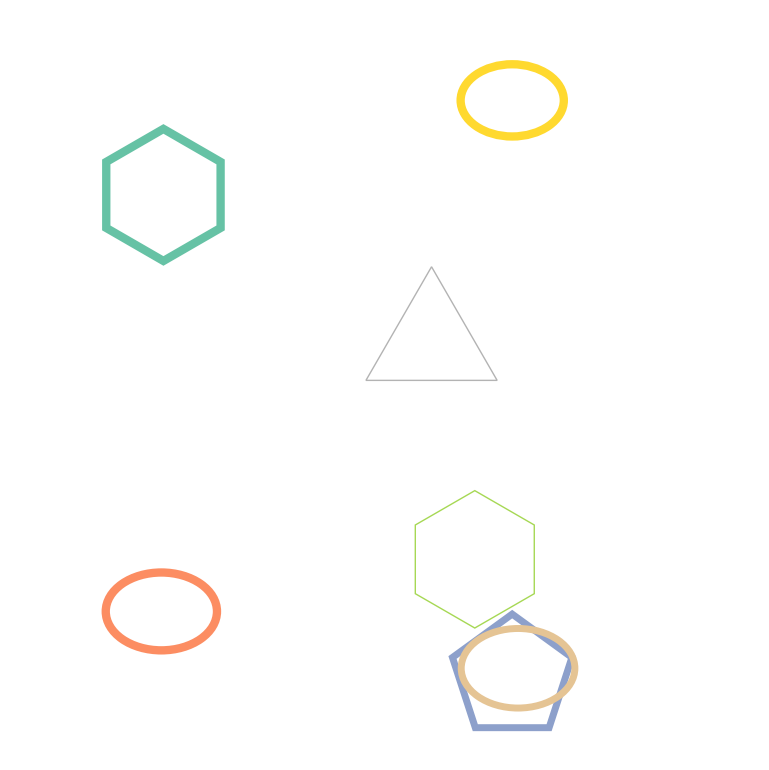[{"shape": "hexagon", "thickness": 3, "radius": 0.43, "center": [0.212, 0.747]}, {"shape": "oval", "thickness": 3, "radius": 0.36, "center": [0.21, 0.206]}, {"shape": "pentagon", "thickness": 2.5, "radius": 0.41, "center": [0.665, 0.121]}, {"shape": "hexagon", "thickness": 0.5, "radius": 0.45, "center": [0.617, 0.274]}, {"shape": "oval", "thickness": 3, "radius": 0.33, "center": [0.665, 0.87]}, {"shape": "oval", "thickness": 2.5, "radius": 0.37, "center": [0.673, 0.132]}, {"shape": "triangle", "thickness": 0.5, "radius": 0.49, "center": [0.56, 0.555]}]